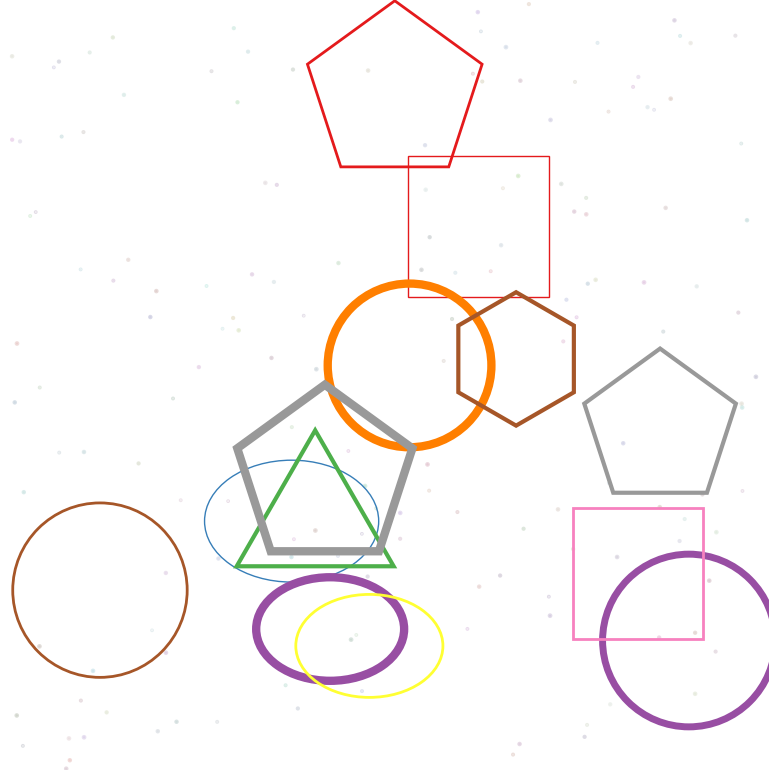[{"shape": "pentagon", "thickness": 1, "radius": 0.6, "center": [0.513, 0.88]}, {"shape": "square", "thickness": 0.5, "radius": 0.46, "center": [0.622, 0.706]}, {"shape": "oval", "thickness": 0.5, "radius": 0.57, "center": [0.379, 0.323]}, {"shape": "triangle", "thickness": 1.5, "radius": 0.59, "center": [0.409, 0.323]}, {"shape": "circle", "thickness": 2.5, "radius": 0.56, "center": [0.895, 0.168]}, {"shape": "oval", "thickness": 3, "radius": 0.48, "center": [0.429, 0.183]}, {"shape": "circle", "thickness": 3, "radius": 0.53, "center": [0.532, 0.525]}, {"shape": "oval", "thickness": 1, "radius": 0.48, "center": [0.48, 0.161]}, {"shape": "circle", "thickness": 1, "radius": 0.57, "center": [0.13, 0.234]}, {"shape": "hexagon", "thickness": 1.5, "radius": 0.43, "center": [0.67, 0.534]}, {"shape": "square", "thickness": 1, "radius": 0.42, "center": [0.829, 0.255]}, {"shape": "pentagon", "thickness": 3, "radius": 0.6, "center": [0.422, 0.381]}, {"shape": "pentagon", "thickness": 1.5, "radius": 0.52, "center": [0.857, 0.444]}]